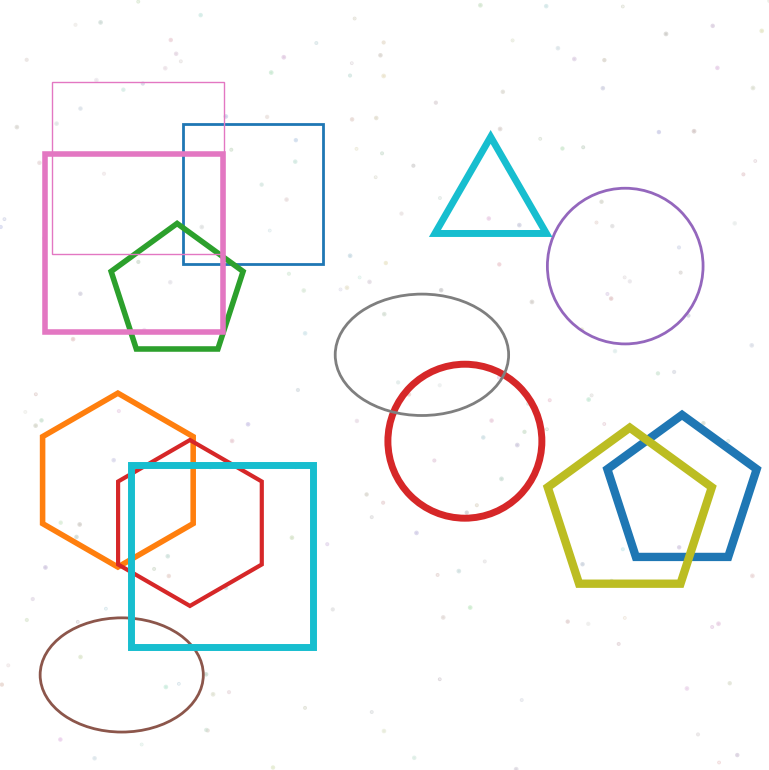[{"shape": "pentagon", "thickness": 3, "radius": 0.51, "center": [0.886, 0.359]}, {"shape": "square", "thickness": 1, "radius": 0.45, "center": [0.329, 0.748]}, {"shape": "hexagon", "thickness": 2, "radius": 0.56, "center": [0.153, 0.376]}, {"shape": "pentagon", "thickness": 2, "radius": 0.45, "center": [0.23, 0.62]}, {"shape": "hexagon", "thickness": 1.5, "radius": 0.54, "center": [0.247, 0.321]}, {"shape": "circle", "thickness": 2.5, "radius": 0.5, "center": [0.604, 0.427]}, {"shape": "circle", "thickness": 1, "radius": 0.51, "center": [0.812, 0.654]}, {"shape": "oval", "thickness": 1, "radius": 0.53, "center": [0.158, 0.123]}, {"shape": "square", "thickness": 2, "radius": 0.58, "center": [0.174, 0.684]}, {"shape": "square", "thickness": 0.5, "radius": 0.56, "center": [0.179, 0.782]}, {"shape": "oval", "thickness": 1, "radius": 0.56, "center": [0.548, 0.539]}, {"shape": "pentagon", "thickness": 3, "radius": 0.56, "center": [0.818, 0.333]}, {"shape": "square", "thickness": 2.5, "radius": 0.59, "center": [0.289, 0.278]}, {"shape": "triangle", "thickness": 2.5, "radius": 0.42, "center": [0.637, 0.739]}]